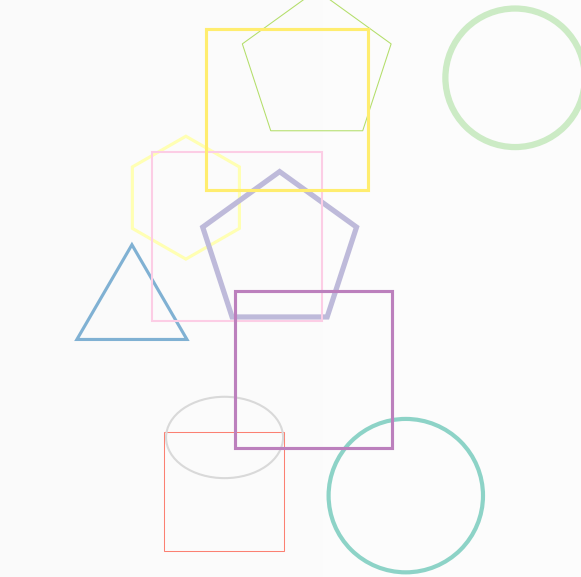[{"shape": "circle", "thickness": 2, "radius": 0.66, "center": [0.698, 0.141]}, {"shape": "hexagon", "thickness": 1.5, "radius": 0.53, "center": [0.32, 0.657]}, {"shape": "pentagon", "thickness": 2.5, "radius": 0.7, "center": [0.481, 0.563]}, {"shape": "square", "thickness": 0.5, "radius": 0.52, "center": [0.386, 0.148]}, {"shape": "triangle", "thickness": 1.5, "radius": 0.55, "center": [0.227, 0.466]}, {"shape": "pentagon", "thickness": 0.5, "radius": 0.67, "center": [0.545, 0.882]}, {"shape": "square", "thickness": 1, "radius": 0.73, "center": [0.407, 0.59]}, {"shape": "oval", "thickness": 1, "radius": 0.5, "center": [0.386, 0.242]}, {"shape": "square", "thickness": 1.5, "radius": 0.68, "center": [0.539, 0.359]}, {"shape": "circle", "thickness": 3, "radius": 0.6, "center": [0.886, 0.864]}, {"shape": "square", "thickness": 1.5, "radius": 0.7, "center": [0.494, 0.81]}]